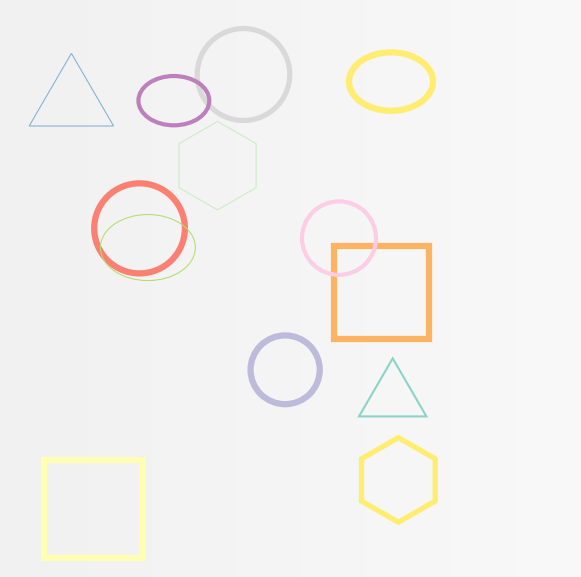[{"shape": "triangle", "thickness": 1, "radius": 0.34, "center": [0.676, 0.312]}, {"shape": "square", "thickness": 3, "radius": 0.42, "center": [0.161, 0.118]}, {"shape": "circle", "thickness": 3, "radius": 0.3, "center": [0.491, 0.359]}, {"shape": "circle", "thickness": 3, "radius": 0.39, "center": [0.24, 0.604]}, {"shape": "triangle", "thickness": 0.5, "radius": 0.42, "center": [0.123, 0.823]}, {"shape": "square", "thickness": 3, "radius": 0.41, "center": [0.656, 0.493]}, {"shape": "oval", "thickness": 0.5, "radius": 0.41, "center": [0.254, 0.57]}, {"shape": "circle", "thickness": 2, "radius": 0.32, "center": [0.583, 0.587]}, {"shape": "circle", "thickness": 2.5, "radius": 0.4, "center": [0.419, 0.87]}, {"shape": "oval", "thickness": 2, "radius": 0.3, "center": [0.299, 0.825]}, {"shape": "hexagon", "thickness": 0.5, "radius": 0.38, "center": [0.374, 0.712]}, {"shape": "oval", "thickness": 3, "radius": 0.36, "center": [0.673, 0.858]}, {"shape": "hexagon", "thickness": 2.5, "radius": 0.37, "center": [0.685, 0.168]}]